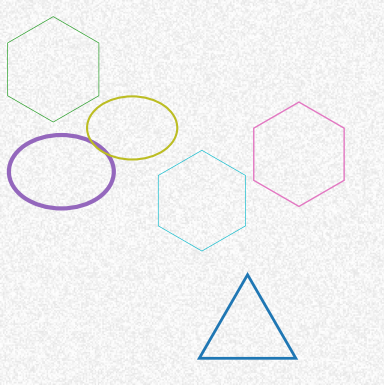[{"shape": "triangle", "thickness": 2, "radius": 0.72, "center": [0.643, 0.142]}, {"shape": "hexagon", "thickness": 0.5, "radius": 0.68, "center": [0.138, 0.82]}, {"shape": "oval", "thickness": 3, "radius": 0.68, "center": [0.159, 0.554]}, {"shape": "hexagon", "thickness": 1, "radius": 0.68, "center": [0.776, 0.599]}, {"shape": "oval", "thickness": 1.5, "radius": 0.59, "center": [0.343, 0.668]}, {"shape": "hexagon", "thickness": 0.5, "radius": 0.65, "center": [0.524, 0.479]}]